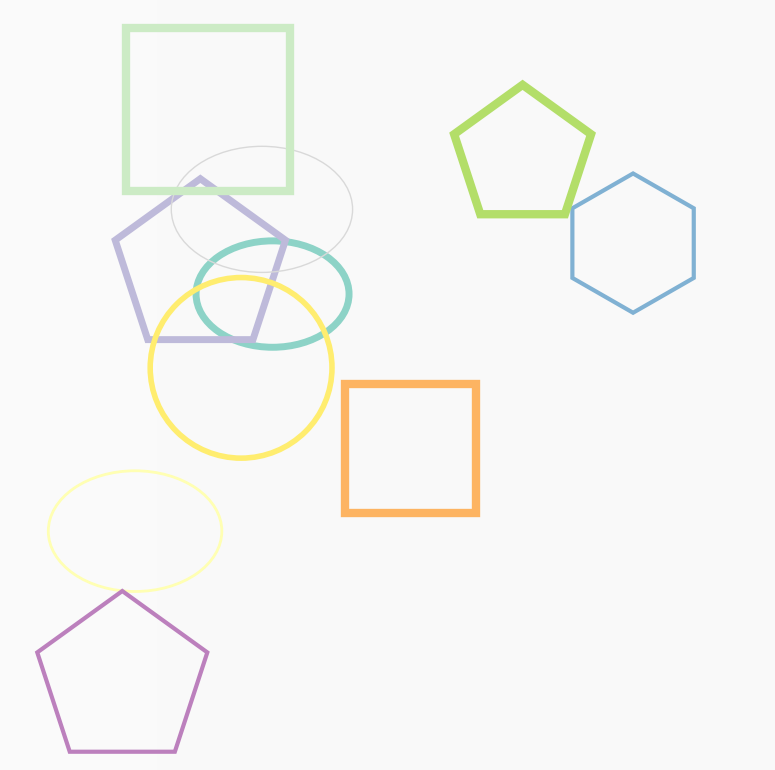[{"shape": "oval", "thickness": 2.5, "radius": 0.49, "center": [0.352, 0.618]}, {"shape": "oval", "thickness": 1, "radius": 0.56, "center": [0.174, 0.31]}, {"shape": "pentagon", "thickness": 2.5, "radius": 0.58, "center": [0.259, 0.652]}, {"shape": "hexagon", "thickness": 1.5, "radius": 0.45, "center": [0.817, 0.684]}, {"shape": "square", "thickness": 3, "radius": 0.42, "center": [0.53, 0.418]}, {"shape": "pentagon", "thickness": 3, "radius": 0.46, "center": [0.674, 0.797]}, {"shape": "oval", "thickness": 0.5, "radius": 0.58, "center": [0.338, 0.728]}, {"shape": "pentagon", "thickness": 1.5, "radius": 0.58, "center": [0.158, 0.117]}, {"shape": "square", "thickness": 3, "radius": 0.53, "center": [0.268, 0.858]}, {"shape": "circle", "thickness": 2, "radius": 0.59, "center": [0.311, 0.522]}]